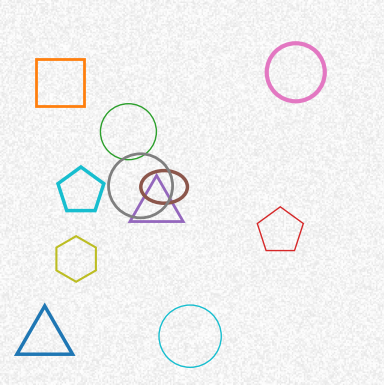[{"shape": "triangle", "thickness": 2.5, "radius": 0.42, "center": [0.116, 0.122]}, {"shape": "square", "thickness": 2, "radius": 0.31, "center": [0.155, 0.786]}, {"shape": "circle", "thickness": 1, "radius": 0.36, "center": [0.334, 0.658]}, {"shape": "pentagon", "thickness": 1, "radius": 0.31, "center": [0.728, 0.4]}, {"shape": "triangle", "thickness": 2, "radius": 0.4, "center": [0.407, 0.464]}, {"shape": "oval", "thickness": 2.5, "radius": 0.3, "center": [0.426, 0.515]}, {"shape": "circle", "thickness": 3, "radius": 0.38, "center": [0.768, 0.812]}, {"shape": "circle", "thickness": 2, "radius": 0.42, "center": [0.365, 0.517]}, {"shape": "hexagon", "thickness": 1.5, "radius": 0.3, "center": [0.198, 0.327]}, {"shape": "circle", "thickness": 1, "radius": 0.4, "center": [0.494, 0.127]}, {"shape": "pentagon", "thickness": 2.5, "radius": 0.31, "center": [0.21, 0.504]}]